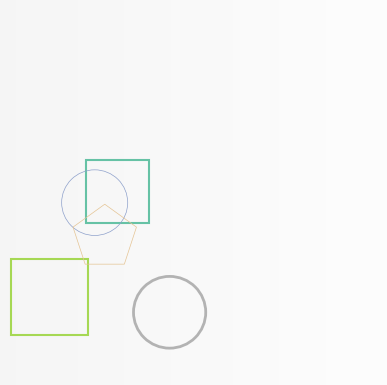[{"shape": "square", "thickness": 1.5, "radius": 0.41, "center": [0.303, 0.503]}, {"shape": "circle", "thickness": 0.5, "radius": 0.43, "center": [0.244, 0.474]}, {"shape": "square", "thickness": 1.5, "radius": 0.49, "center": [0.127, 0.23]}, {"shape": "pentagon", "thickness": 0.5, "radius": 0.43, "center": [0.27, 0.383]}, {"shape": "circle", "thickness": 2, "radius": 0.47, "center": [0.438, 0.189]}]